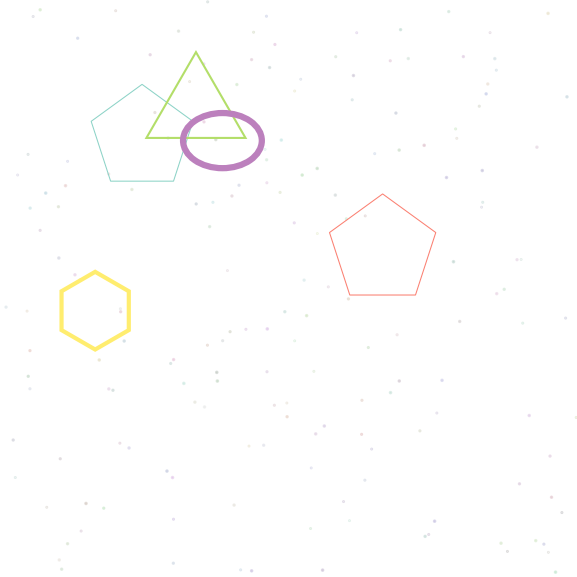[{"shape": "pentagon", "thickness": 0.5, "radius": 0.46, "center": [0.246, 0.76]}, {"shape": "pentagon", "thickness": 0.5, "radius": 0.48, "center": [0.663, 0.567]}, {"shape": "triangle", "thickness": 1, "radius": 0.5, "center": [0.339, 0.81]}, {"shape": "oval", "thickness": 3, "radius": 0.34, "center": [0.385, 0.756]}, {"shape": "hexagon", "thickness": 2, "radius": 0.34, "center": [0.165, 0.461]}]